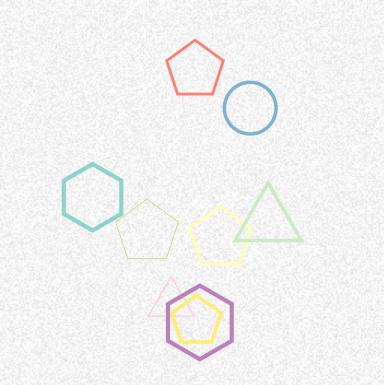[{"shape": "hexagon", "thickness": 3, "radius": 0.43, "center": [0.24, 0.488]}, {"shape": "pentagon", "thickness": 2, "radius": 0.42, "center": [0.573, 0.381]}, {"shape": "pentagon", "thickness": 2, "radius": 0.39, "center": [0.507, 0.818]}, {"shape": "circle", "thickness": 2.5, "radius": 0.34, "center": [0.65, 0.719]}, {"shape": "pentagon", "thickness": 0.5, "radius": 0.43, "center": [0.382, 0.397]}, {"shape": "triangle", "thickness": 1, "radius": 0.34, "center": [0.445, 0.213]}, {"shape": "hexagon", "thickness": 3, "radius": 0.48, "center": [0.519, 0.163]}, {"shape": "triangle", "thickness": 2.5, "radius": 0.5, "center": [0.697, 0.425]}, {"shape": "pentagon", "thickness": 2.5, "radius": 0.34, "center": [0.51, 0.166]}]